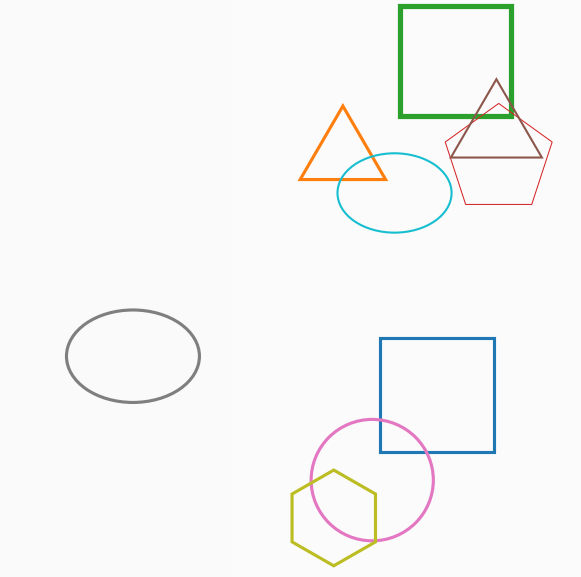[{"shape": "square", "thickness": 1.5, "radius": 0.49, "center": [0.751, 0.315]}, {"shape": "triangle", "thickness": 1.5, "radius": 0.42, "center": [0.59, 0.731]}, {"shape": "square", "thickness": 2.5, "radius": 0.48, "center": [0.783, 0.894]}, {"shape": "pentagon", "thickness": 0.5, "radius": 0.48, "center": [0.858, 0.723]}, {"shape": "triangle", "thickness": 1, "radius": 0.45, "center": [0.854, 0.772]}, {"shape": "circle", "thickness": 1.5, "radius": 0.53, "center": [0.64, 0.168]}, {"shape": "oval", "thickness": 1.5, "radius": 0.57, "center": [0.229, 0.382]}, {"shape": "hexagon", "thickness": 1.5, "radius": 0.41, "center": [0.574, 0.102]}, {"shape": "oval", "thickness": 1, "radius": 0.49, "center": [0.679, 0.665]}]